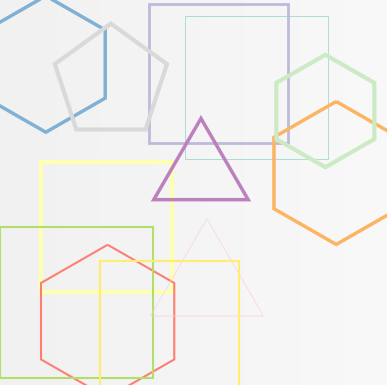[{"shape": "square", "thickness": 0.5, "radius": 0.93, "center": [0.662, 0.773]}, {"shape": "square", "thickness": 3, "radius": 0.84, "center": [0.274, 0.41]}, {"shape": "square", "thickness": 2, "radius": 0.9, "center": [0.563, 0.809]}, {"shape": "hexagon", "thickness": 1.5, "radius": 0.99, "center": [0.278, 0.166]}, {"shape": "hexagon", "thickness": 2.5, "radius": 0.89, "center": [0.118, 0.834]}, {"shape": "hexagon", "thickness": 2.5, "radius": 0.93, "center": [0.868, 0.551]}, {"shape": "square", "thickness": 1.5, "radius": 0.99, "center": [0.197, 0.214]}, {"shape": "triangle", "thickness": 0.5, "radius": 0.84, "center": [0.534, 0.263]}, {"shape": "pentagon", "thickness": 3, "radius": 0.76, "center": [0.286, 0.787]}, {"shape": "triangle", "thickness": 2.5, "radius": 0.7, "center": [0.519, 0.552]}, {"shape": "hexagon", "thickness": 3, "radius": 0.73, "center": [0.84, 0.712]}, {"shape": "square", "thickness": 1.5, "radius": 0.9, "center": [0.437, 0.141]}]